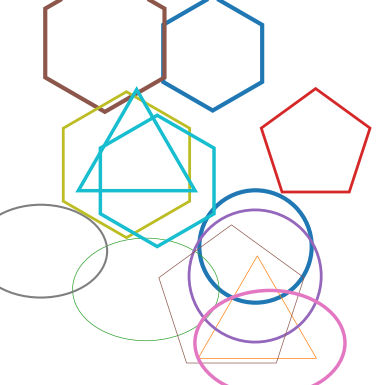[{"shape": "circle", "thickness": 3, "radius": 0.73, "center": [0.664, 0.36]}, {"shape": "hexagon", "thickness": 3, "radius": 0.74, "center": [0.552, 0.861]}, {"shape": "triangle", "thickness": 0.5, "radius": 0.89, "center": [0.668, 0.158]}, {"shape": "oval", "thickness": 0.5, "radius": 0.95, "center": [0.379, 0.248]}, {"shape": "pentagon", "thickness": 2, "radius": 0.74, "center": [0.82, 0.621]}, {"shape": "circle", "thickness": 2, "radius": 0.86, "center": [0.663, 0.283]}, {"shape": "pentagon", "thickness": 0.5, "radius": 0.99, "center": [0.601, 0.218]}, {"shape": "hexagon", "thickness": 3, "radius": 0.89, "center": [0.272, 0.888]}, {"shape": "oval", "thickness": 2.5, "radius": 0.97, "center": [0.701, 0.109]}, {"shape": "oval", "thickness": 1.5, "radius": 0.86, "center": [0.106, 0.348]}, {"shape": "hexagon", "thickness": 2, "radius": 0.95, "center": [0.328, 0.572]}, {"shape": "hexagon", "thickness": 2.5, "radius": 0.85, "center": [0.408, 0.53]}, {"shape": "triangle", "thickness": 2.5, "radius": 0.88, "center": [0.355, 0.592]}]